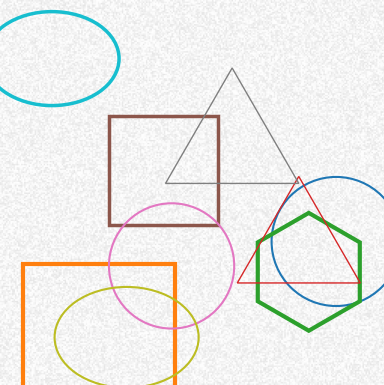[{"shape": "circle", "thickness": 1.5, "radius": 0.84, "center": [0.873, 0.373]}, {"shape": "square", "thickness": 3, "radius": 0.99, "center": [0.257, 0.115]}, {"shape": "hexagon", "thickness": 3, "radius": 0.76, "center": [0.802, 0.294]}, {"shape": "triangle", "thickness": 1, "radius": 0.92, "center": [0.776, 0.357]}, {"shape": "square", "thickness": 2.5, "radius": 0.71, "center": [0.424, 0.556]}, {"shape": "circle", "thickness": 1.5, "radius": 0.81, "center": [0.446, 0.309]}, {"shape": "triangle", "thickness": 1, "radius": 1.0, "center": [0.603, 0.624]}, {"shape": "oval", "thickness": 1.5, "radius": 0.94, "center": [0.329, 0.124]}, {"shape": "oval", "thickness": 2.5, "radius": 0.87, "center": [0.135, 0.848]}]